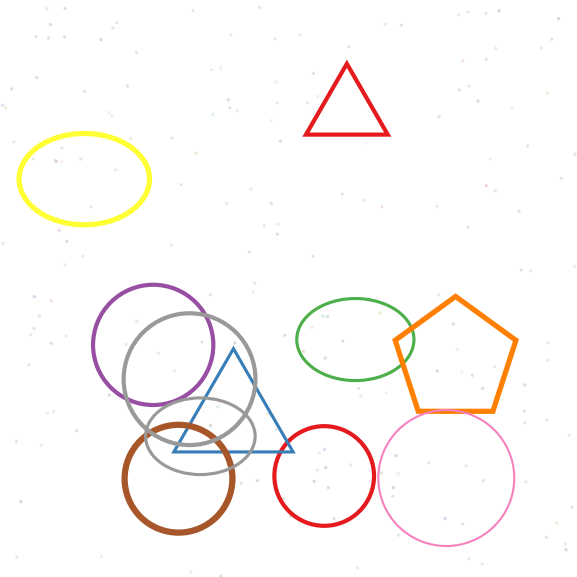[{"shape": "triangle", "thickness": 2, "radius": 0.41, "center": [0.601, 0.807]}, {"shape": "circle", "thickness": 2, "radius": 0.43, "center": [0.561, 0.175]}, {"shape": "triangle", "thickness": 1.5, "radius": 0.6, "center": [0.404, 0.276]}, {"shape": "oval", "thickness": 1.5, "radius": 0.51, "center": [0.615, 0.411]}, {"shape": "circle", "thickness": 2, "radius": 0.52, "center": [0.265, 0.402]}, {"shape": "pentagon", "thickness": 2.5, "radius": 0.55, "center": [0.789, 0.376]}, {"shape": "oval", "thickness": 2.5, "radius": 0.56, "center": [0.146, 0.689]}, {"shape": "circle", "thickness": 3, "radius": 0.47, "center": [0.309, 0.17]}, {"shape": "circle", "thickness": 1, "radius": 0.59, "center": [0.773, 0.171]}, {"shape": "oval", "thickness": 1.5, "radius": 0.47, "center": [0.347, 0.244]}, {"shape": "circle", "thickness": 2, "radius": 0.57, "center": [0.328, 0.343]}]